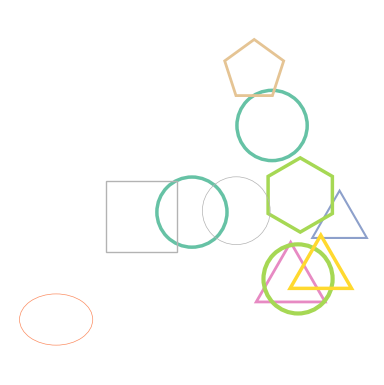[{"shape": "circle", "thickness": 2.5, "radius": 0.46, "center": [0.499, 0.449]}, {"shape": "circle", "thickness": 2.5, "radius": 0.46, "center": [0.707, 0.674]}, {"shape": "oval", "thickness": 0.5, "radius": 0.48, "center": [0.146, 0.17]}, {"shape": "triangle", "thickness": 1.5, "radius": 0.41, "center": [0.882, 0.423]}, {"shape": "triangle", "thickness": 2, "radius": 0.52, "center": [0.755, 0.267]}, {"shape": "hexagon", "thickness": 2.5, "radius": 0.48, "center": [0.78, 0.494]}, {"shape": "circle", "thickness": 3, "radius": 0.45, "center": [0.774, 0.276]}, {"shape": "triangle", "thickness": 2.5, "radius": 0.46, "center": [0.833, 0.297]}, {"shape": "pentagon", "thickness": 2, "radius": 0.4, "center": [0.66, 0.817]}, {"shape": "square", "thickness": 1, "radius": 0.46, "center": [0.367, 0.437]}, {"shape": "circle", "thickness": 0.5, "radius": 0.44, "center": [0.614, 0.453]}]